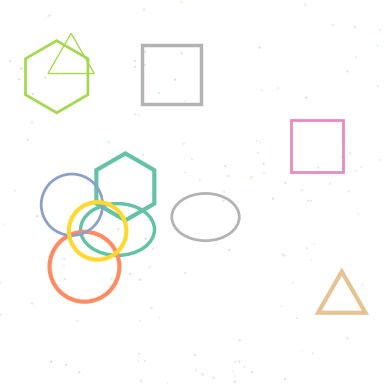[{"shape": "oval", "thickness": 2.5, "radius": 0.48, "center": [0.305, 0.404]}, {"shape": "hexagon", "thickness": 3, "radius": 0.43, "center": [0.326, 0.515]}, {"shape": "circle", "thickness": 3, "radius": 0.45, "center": [0.219, 0.307]}, {"shape": "circle", "thickness": 2, "radius": 0.4, "center": [0.187, 0.468]}, {"shape": "square", "thickness": 2, "radius": 0.34, "center": [0.824, 0.622]}, {"shape": "hexagon", "thickness": 2, "radius": 0.47, "center": [0.147, 0.801]}, {"shape": "triangle", "thickness": 1, "radius": 0.35, "center": [0.185, 0.844]}, {"shape": "circle", "thickness": 3, "radius": 0.37, "center": [0.254, 0.4]}, {"shape": "triangle", "thickness": 3, "radius": 0.36, "center": [0.888, 0.223]}, {"shape": "oval", "thickness": 2, "radius": 0.44, "center": [0.534, 0.436]}, {"shape": "square", "thickness": 2.5, "radius": 0.39, "center": [0.445, 0.807]}]